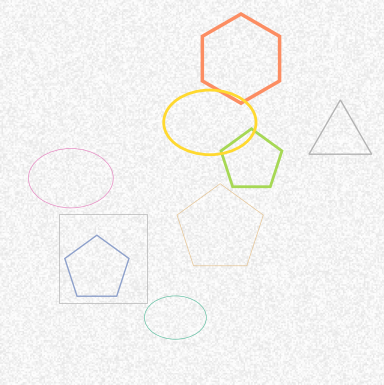[{"shape": "oval", "thickness": 0.5, "radius": 0.4, "center": [0.456, 0.175]}, {"shape": "hexagon", "thickness": 2.5, "radius": 0.58, "center": [0.626, 0.848]}, {"shape": "pentagon", "thickness": 1, "radius": 0.44, "center": [0.252, 0.301]}, {"shape": "oval", "thickness": 0.5, "radius": 0.55, "center": [0.184, 0.537]}, {"shape": "pentagon", "thickness": 2, "radius": 0.42, "center": [0.653, 0.582]}, {"shape": "oval", "thickness": 2, "radius": 0.6, "center": [0.545, 0.682]}, {"shape": "pentagon", "thickness": 0.5, "radius": 0.59, "center": [0.572, 0.405]}, {"shape": "square", "thickness": 0.5, "radius": 0.58, "center": [0.268, 0.329]}, {"shape": "triangle", "thickness": 1, "radius": 0.47, "center": [0.884, 0.646]}]